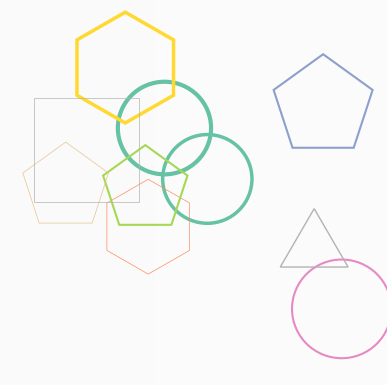[{"shape": "circle", "thickness": 3, "radius": 0.6, "center": [0.424, 0.667]}, {"shape": "circle", "thickness": 2.5, "radius": 0.58, "center": [0.535, 0.535]}, {"shape": "hexagon", "thickness": 0.5, "radius": 0.62, "center": [0.382, 0.411]}, {"shape": "pentagon", "thickness": 1.5, "radius": 0.67, "center": [0.834, 0.725]}, {"shape": "circle", "thickness": 1.5, "radius": 0.64, "center": [0.882, 0.198]}, {"shape": "pentagon", "thickness": 1.5, "radius": 0.57, "center": [0.375, 0.509]}, {"shape": "hexagon", "thickness": 2.5, "radius": 0.72, "center": [0.323, 0.824]}, {"shape": "pentagon", "thickness": 0.5, "radius": 0.58, "center": [0.17, 0.515]}, {"shape": "square", "thickness": 0.5, "radius": 0.68, "center": [0.224, 0.611]}, {"shape": "triangle", "thickness": 1, "radius": 0.51, "center": [0.811, 0.357]}]